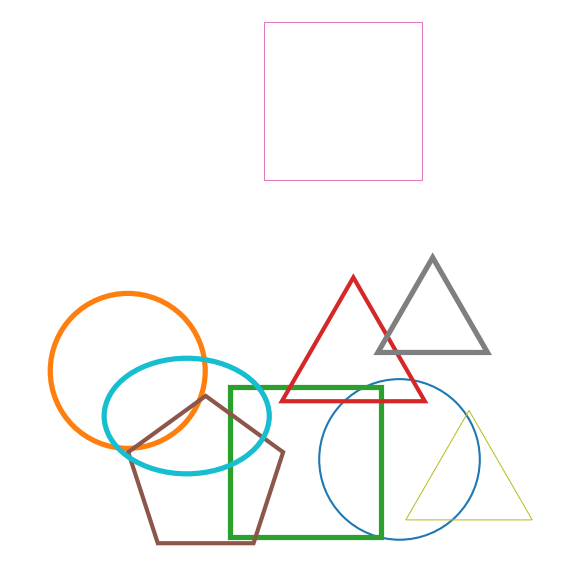[{"shape": "circle", "thickness": 1, "radius": 0.7, "center": [0.692, 0.204]}, {"shape": "circle", "thickness": 2.5, "radius": 0.67, "center": [0.221, 0.357]}, {"shape": "square", "thickness": 2.5, "radius": 0.65, "center": [0.529, 0.199]}, {"shape": "triangle", "thickness": 2, "radius": 0.71, "center": [0.612, 0.376]}, {"shape": "pentagon", "thickness": 2, "radius": 0.71, "center": [0.356, 0.173]}, {"shape": "square", "thickness": 0.5, "radius": 0.68, "center": [0.594, 0.824]}, {"shape": "triangle", "thickness": 2.5, "radius": 0.55, "center": [0.749, 0.444]}, {"shape": "triangle", "thickness": 0.5, "radius": 0.63, "center": [0.812, 0.162]}, {"shape": "oval", "thickness": 2.5, "radius": 0.71, "center": [0.323, 0.279]}]